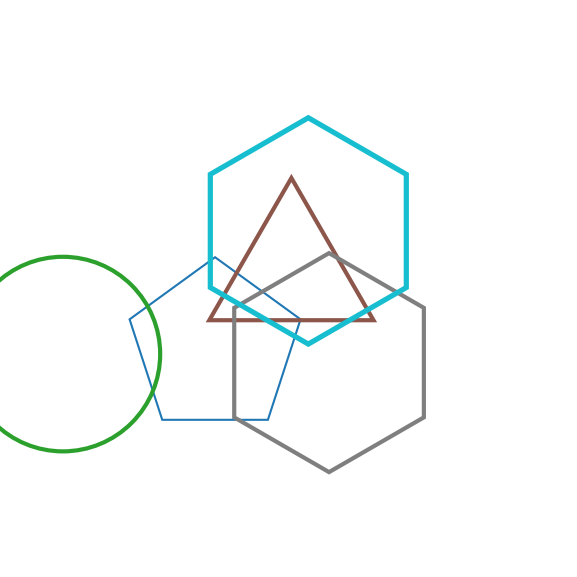[{"shape": "pentagon", "thickness": 1, "radius": 0.78, "center": [0.372, 0.398]}, {"shape": "circle", "thickness": 2, "radius": 0.84, "center": [0.109, 0.386]}, {"shape": "triangle", "thickness": 2, "radius": 0.82, "center": [0.505, 0.527]}, {"shape": "hexagon", "thickness": 2, "radius": 0.95, "center": [0.57, 0.371]}, {"shape": "hexagon", "thickness": 2.5, "radius": 0.98, "center": [0.534, 0.599]}]